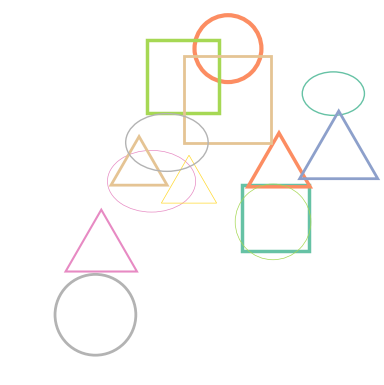[{"shape": "oval", "thickness": 1, "radius": 0.4, "center": [0.866, 0.757]}, {"shape": "square", "thickness": 2.5, "radius": 0.43, "center": [0.716, 0.434]}, {"shape": "circle", "thickness": 3, "radius": 0.43, "center": [0.592, 0.874]}, {"shape": "triangle", "thickness": 2.5, "radius": 0.47, "center": [0.725, 0.561]}, {"shape": "triangle", "thickness": 2, "radius": 0.59, "center": [0.88, 0.594]}, {"shape": "triangle", "thickness": 1.5, "radius": 0.54, "center": [0.263, 0.348]}, {"shape": "oval", "thickness": 0.5, "radius": 0.57, "center": [0.394, 0.529]}, {"shape": "circle", "thickness": 0.5, "radius": 0.49, "center": [0.709, 0.424]}, {"shape": "square", "thickness": 2.5, "radius": 0.47, "center": [0.475, 0.801]}, {"shape": "triangle", "thickness": 0.5, "radius": 0.41, "center": [0.491, 0.514]}, {"shape": "square", "thickness": 2, "radius": 0.56, "center": [0.59, 0.742]}, {"shape": "triangle", "thickness": 2, "radius": 0.42, "center": [0.361, 0.561]}, {"shape": "circle", "thickness": 2, "radius": 0.52, "center": [0.248, 0.182]}, {"shape": "oval", "thickness": 1, "radius": 0.54, "center": [0.434, 0.63]}]